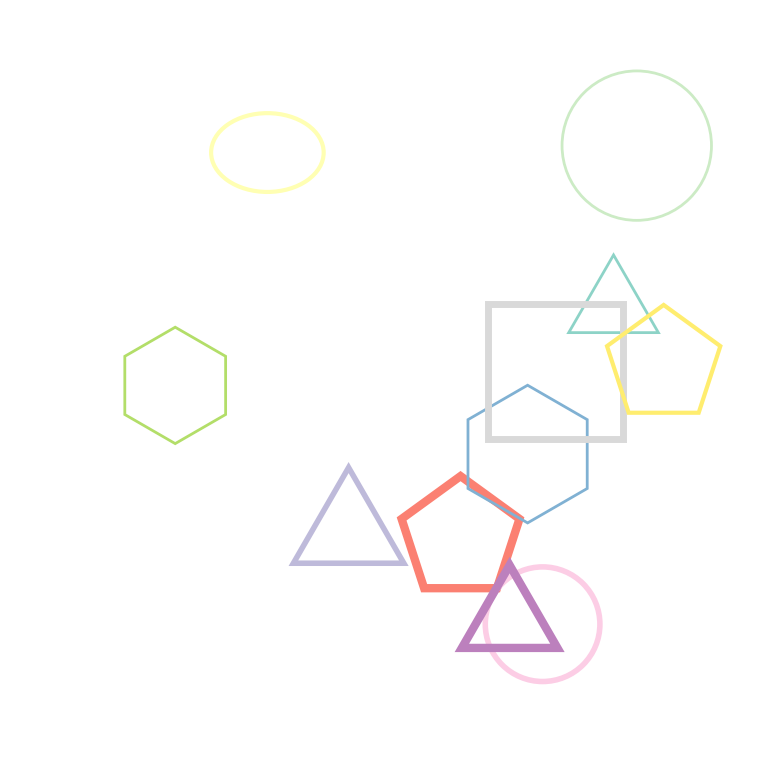[{"shape": "triangle", "thickness": 1, "radius": 0.34, "center": [0.797, 0.602]}, {"shape": "oval", "thickness": 1.5, "radius": 0.37, "center": [0.347, 0.802]}, {"shape": "triangle", "thickness": 2, "radius": 0.41, "center": [0.453, 0.31]}, {"shape": "pentagon", "thickness": 3, "radius": 0.4, "center": [0.598, 0.301]}, {"shape": "hexagon", "thickness": 1, "radius": 0.45, "center": [0.685, 0.41]}, {"shape": "hexagon", "thickness": 1, "radius": 0.38, "center": [0.228, 0.499]}, {"shape": "circle", "thickness": 2, "radius": 0.37, "center": [0.705, 0.189]}, {"shape": "square", "thickness": 2.5, "radius": 0.44, "center": [0.722, 0.517]}, {"shape": "triangle", "thickness": 3, "radius": 0.36, "center": [0.662, 0.194]}, {"shape": "circle", "thickness": 1, "radius": 0.49, "center": [0.827, 0.811]}, {"shape": "pentagon", "thickness": 1.5, "radius": 0.39, "center": [0.862, 0.527]}]